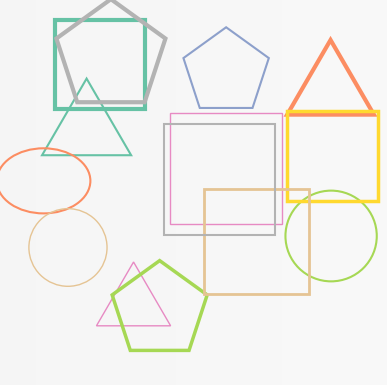[{"shape": "triangle", "thickness": 1.5, "radius": 0.66, "center": [0.223, 0.663]}, {"shape": "square", "thickness": 3, "radius": 0.58, "center": [0.258, 0.832]}, {"shape": "oval", "thickness": 1.5, "radius": 0.6, "center": [0.112, 0.53]}, {"shape": "triangle", "thickness": 3, "radius": 0.65, "center": [0.853, 0.767]}, {"shape": "pentagon", "thickness": 1.5, "radius": 0.58, "center": [0.584, 0.813]}, {"shape": "square", "thickness": 1, "radius": 0.72, "center": [0.583, 0.563]}, {"shape": "triangle", "thickness": 1, "radius": 0.55, "center": [0.345, 0.209]}, {"shape": "circle", "thickness": 1.5, "radius": 0.59, "center": [0.854, 0.387]}, {"shape": "pentagon", "thickness": 2.5, "radius": 0.64, "center": [0.412, 0.194]}, {"shape": "square", "thickness": 2.5, "radius": 0.59, "center": [0.857, 0.595]}, {"shape": "square", "thickness": 2, "radius": 0.68, "center": [0.662, 0.373]}, {"shape": "circle", "thickness": 1, "radius": 0.5, "center": [0.175, 0.357]}, {"shape": "square", "thickness": 1.5, "radius": 0.72, "center": [0.566, 0.534]}, {"shape": "pentagon", "thickness": 3, "radius": 0.74, "center": [0.286, 0.854]}]